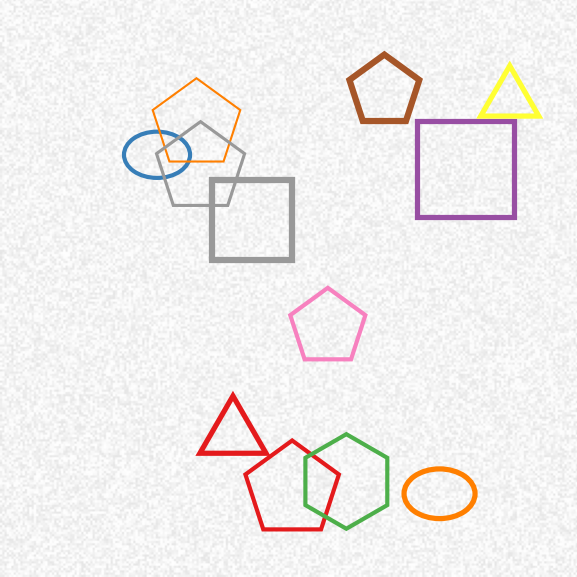[{"shape": "triangle", "thickness": 2.5, "radius": 0.33, "center": [0.403, 0.247]}, {"shape": "pentagon", "thickness": 2, "radius": 0.43, "center": [0.506, 0.151]}, {"shape": "oval", "thickness": 2, "radius": 0.29, "center": [0.272, 0.731]}, {"shape": "hexagon", "thickness": 2, "radius": 0.41, "center": [0.6, 0.165]}, {"shape": "square", "thickness": 2.5, "radius": 0.42, "center": [0.806, 0.706]}, {"shape": "oval", "thickness": 2.5, "radius": 0.31, "center": [0.761, 0.144]}, {"shape": "pentagon", "thickness": 1, "radius": 0.4, "center": [0.34, 0.784]}, {"shape": "triangle", "thickness": 2.5, "radius": 0.29, "center": [0.883, 0.827]}, {"shape": "pentagon", "thickness": 3, "radius": 0.32, "center": [0.666, 0.841]}, {"shape": "pentagon", "thickness": 2, "radius": 0.34, "center": [0.568, 0.432]}, {"shape": "square", "thickness": 3, "radius": 0.35, "center": [0.436, 0.619]}, {"shape": "pentagon", "thickness": 1.5, "radius": 0.4, "center": [0.347, 0.708]}]